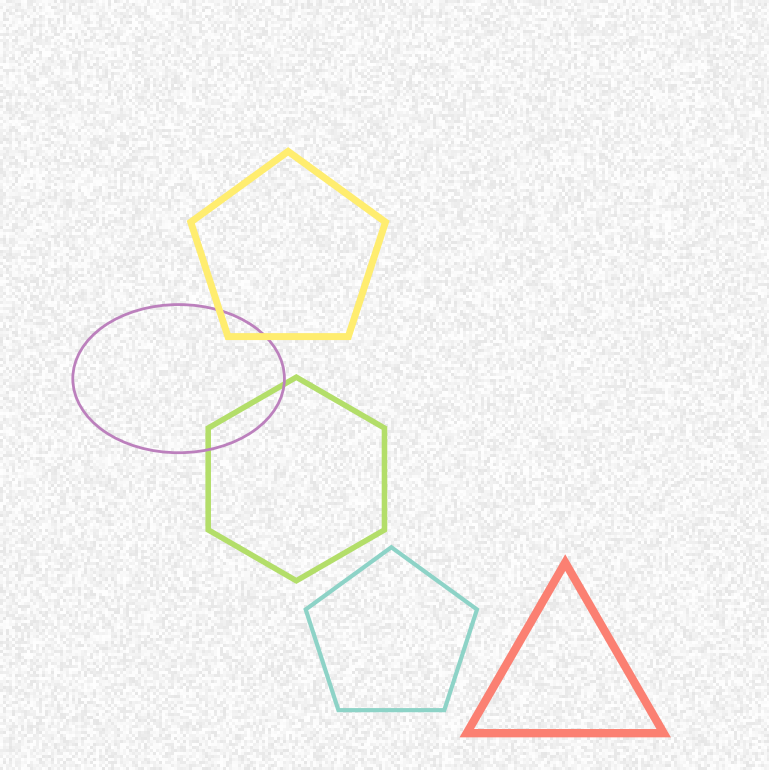[{"shape": "pentagon", "thickness": 1.5, "radius": 0.58, "center": [0.508, 0.172]}, {"shape": "triangle", "thickness": 3, "radius": 0.74, "center": [0.734, 0.122]}, {"shape": "hexagon", "thickness": 2, "radius": 0.66, "center": [0.385, 0.378]}, {"shape": "oval", "thickness": 1, "radius": 0.69, "center": [0.232, 0.508]}, {"shape": "pentagon", "thickness": 2.5, "radius": 0.66, "center": [0.374, 0.67]}]